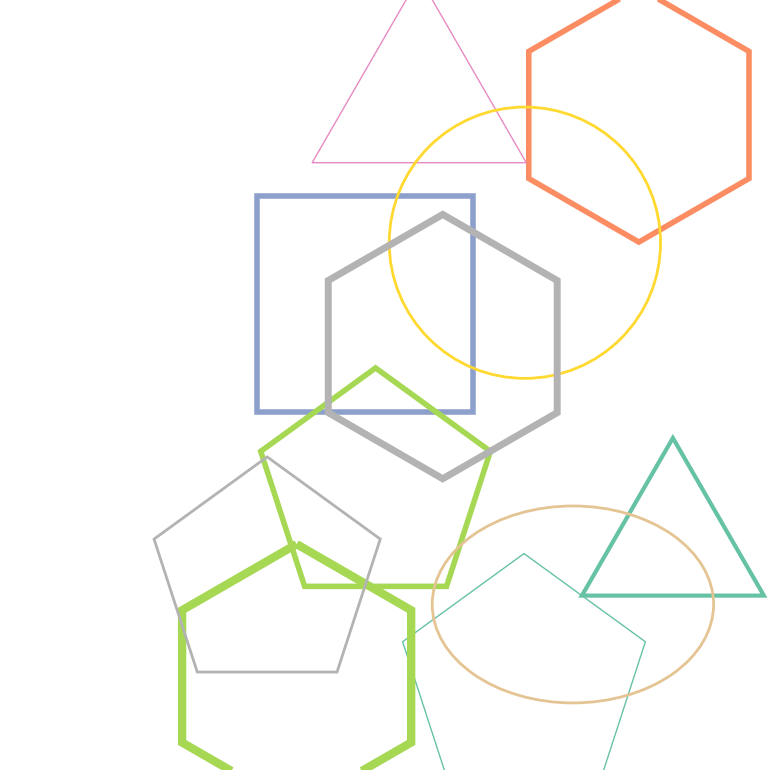[{"shape": "triangle", "thickness": 1.5, "radius": 0.68, "center": [0.874, 0.295]}, {"shape": "pentagon", "thickness": 0.5, "radius": 0.83, "center": [0.681, 0.115]}, {"shape": "hexagon", "thickness": 2, "radius": 0.83, "center": [0.83, 0.851]}, {"shape": "square", "thickness": 2, "radius": 0.7, "center": [0.474, 0.605]}, {"shape": "triangle", "thickness": 0.5, "radius": 0.8, "center": [0.544, 0.869]}, {"shape": "pentagon", "thickness": 2, "radius": 0.78, "center": [0.488, 0.365]}, {"shape": "hexagon", "thickness": 3, "radius": 0.86, "center": [0.385, 0.122]}, {"shape": "circle", "thickness": 1, "radius": 0.88, "center": [0.682, 0.685]}, {"shape": "oval", "thickness": 1, "radius": 0.91, "center": [0.744, 0.215]}, {"shape": "pentagon", "thickness": 1, "radius": 0.77, "center": [0.347, 0.252]}, {"shape": "hexagon", "thickness": 2.5, "radius": 0.86, "center": [0.575, 0.55]}]